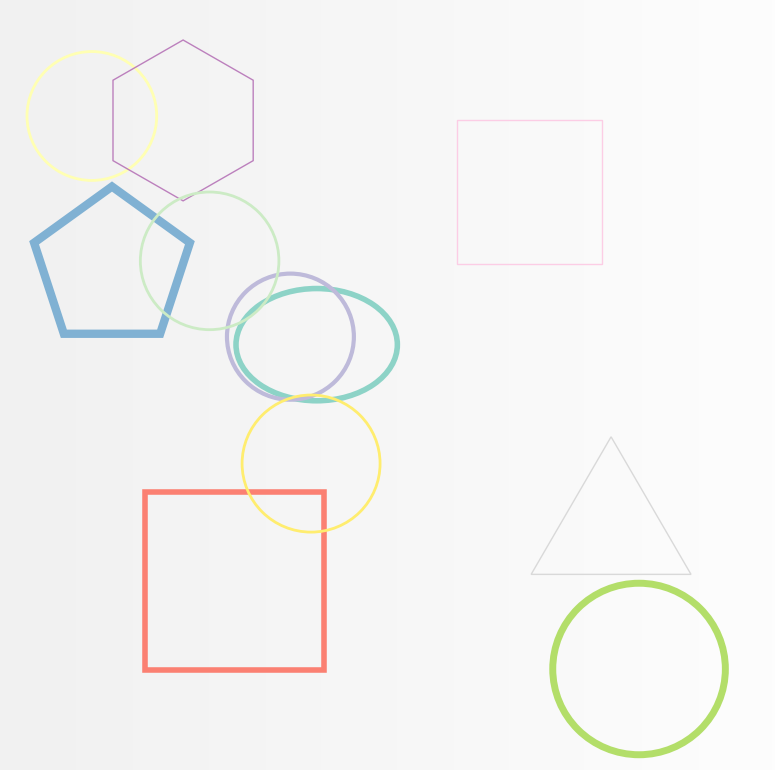[{"shape": "oval", "thickness": 2, "radius": 0.52, "center": [0.409, 0.552]}, {"shape": "circle", "thickness": 1, "radius": 0.42, "center": [0.119, 0.849]}, {"shape": "circle", "thickness": 1.5, "radius": 0.41, "center": [0.375, 0.563]}, {"shape": "square", "thickness": 2, "radius": 0.58, "center": [0.303, 0.245]}, {"shape": "pentagon", "thickness": 3, "radius": 0.53, "center": [0.145, 0.652]}, {"shape": "circle", "thickness": 2.5, "radius": 0.56, "center": [0.825, 0.131]}, {"shape": "square", "thickness": 0.5, "radius": 0.47, "center": [0.683, 0.751]}, {"shape": "triangle", "thickness": 0.5, "radius": 0.6, "center": [0.788, 0.314]}, {"shape": "hexagon", "thickness": 0.5, "radius": 0.52, "center": [0.236, 0.844]}, {"shape": "circle", "thickness": 1, "radius": 0.45, "center": [0.27, 0.661]}, {"shape": "circle", "thickness": 1, "radius": 0.45, "center": [0.401, 0.398]}]